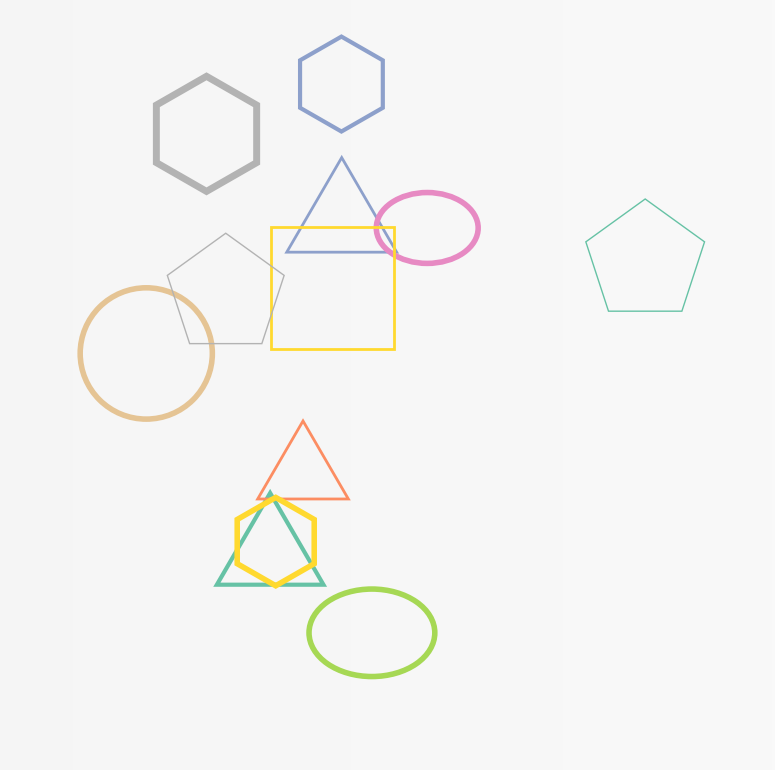[{"shape": "triangle", "thickness": 1.5, "radius": 0.4, "center": [0.349, 0.28]}, {"shape": "pentagon", "thickness": 0.5, "radius": 0.4, "center": [0.832, 0.661]}, {"shape": "triangle", "thickness": 1, "radius": 0.34, "center": [0.391, 0.386]}, {"shape": "hexagon", "thickness": 1.5, "radius": 0.31, "center": [0.441, 0.891]}, {"shape": "triangle", "thickness": 1, "radius": 0.41, "center": [0.441, 0.713]}, {"shape": "oval", "thickness": 2, "radius": 0.33, "center": [0.551, 0.704]}, {"shape": "oval", "thickness": 2, "radius": 0.41, "center": [0.48, 0.178]}, {"shape": "hexagon", "thickness": 2, "radius": 0.29, "center": [0.356, 0.297]}, {"shape": "square", "thickness": 1, "radius": 0.39, "center": [0.429, 0.626]}, {"shape": "circle", "thickness": 2, "radius": 0.43, "center": [0.189, 0.541]}, {"shape": "pentagon", "thickness": 0.5, "radius": 0.4, "center": [0.291, 0.618]}, {"shape": "hexagon", "thickness": 2.5, "radius": 0.37, "center": [0.266, 0.826]}]